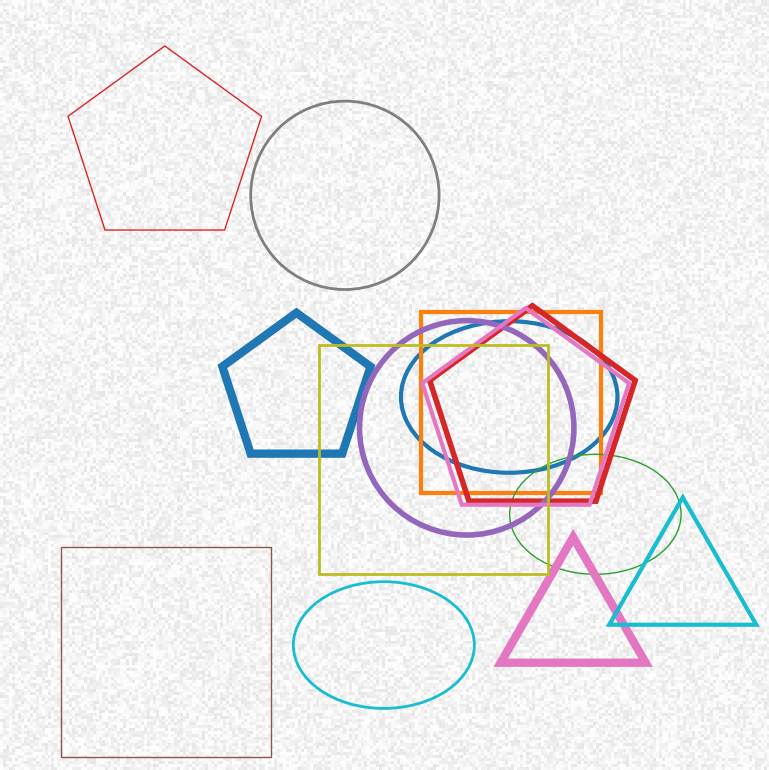[{"shape": "pentagon", "thickness": 3, "radius": 0.51, "center": [0.385, 0.493]}, {"shape": "oval", "thickness": 1.5, "radius": 0.7, "center": [0.661, 0.484]}, {"shape": "square", "thickness": 1.5, "radius": 0.59, "center": [0.664, 0.477]}, {"shape": "oval", "thickness": 0.5, "radius": 0.56, "center": [0.773, 0.332]}, {"shape": "pentagon", "thickness": 2, "radius": 0.7, "center": [0.691, 0.463]}, {"shape": "pentagon", "thickness": 0.5, "radius": 0.66, "center": [0.214, 0.808]}, {"shape": "circle", "thickness": 2, "radius": 0.7, "center": [0.606, 0.444]}, {"shape": "square", "thickness": 0.5, "radius": 0.68, "center": [0.216, 0.153]}, {"shape": "pentagon", "thickness": 1.5, "radius": 0.71, "center": [0.683, 0.459]}, {"shape": "triangle", "thickness": 3, "radius": 0.54, "center": [0.744, 0.194]}, {"shape": "circle", "thickness": 1, "radius": 0.61, "center": [0.448, 0.746]}, {"shape": "square", "thickness": 1, "radius": 0.74, "center": [0.562, 0.403]}, {"shape": "triangle", "thickness": 1.5, "radius": 0.55, "center": [0.887, 0.244]}, {"shape": "oval", "thickness": 1, "radius": 0.59, "center": [0.498, 0.162]}]